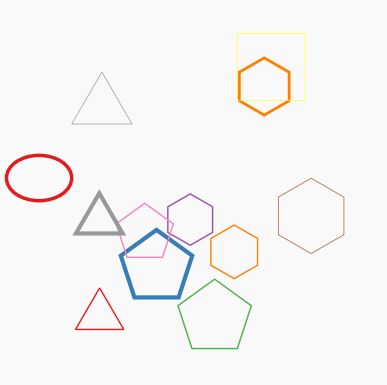[{"shape": "triangle", "thickness": 1, "radius": 0.36, "center": [0.257, 0.18]}, {"shape": "oval", "thickness": 2.5, "radius": 0.42, "center": [0.101, 0.538]}, {"shape": "pentagon", "thickness": 3, "radius": 0.48, "center": [0.404, 0.306]}, {"shape": "pentagon", "thickness": 1, "radius": 0.5, "center": [0.554, 0.175]}, {"shape": "hexagon", "thickness": 1, "radius": 0.33, "center": [0.491, 0.43]}, {"shape": "hexagon", "thickness": 1, "radius": 0.35, "center": [0.604, 0.346]}, {"shape": "hexagon", "thickness": 2, "radius": 0.37, "center": [0.682, 0.775]}, {"shape": "square", "thickness": 0.5, "radius": 0.44, "center": [0.699, 0.827]}, {"shape": "hexagon", "thickness": 0.5, "radius": 0.49, "center": [0.803, 0.439]}, {"shape": "pentagon", "thickness": 1, "radius": 0.39, "center": [0.374, 0.394]}, {"shape": "triangle", "thickness": 0.5, "radius": 0.45, "center": [0.263, 0.723]}, {"shape": "triangle", "thickness": 3, "radius": 0.35, "center": [0.256, 0.428]}]